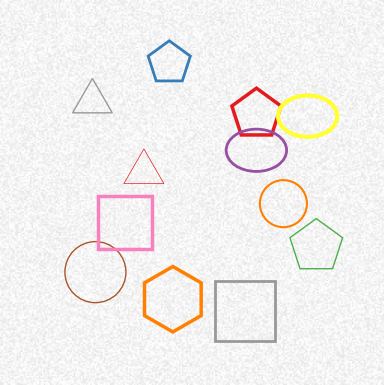[{"shape": "triangle", "thickness": 0.5, "radius": 0.3, "center": [0.374, 0.553]}, {"shape": "pentagon", "thickness": 2.5, "radius": 0.34, "center": [0.666, 0.704]}, {"shape": "pentagon", "thickness": 2, "radius": 0.29, "center": [0.44, 0.836]}, {"shape": "pentagon", "thickness": 1, "radius": 0.36, "center": [0.822, 0.36]}, {"shape": "oval", "thickness": 2, "radius": 0.39, "center": [0.666, 0.61]}, {"shape": "circle", "thickness": 1.5, "radius": 0.31, "center": [0.736, 0.471]}, {"shape": "hexagon", "thickness": 2.5, "radius": 0.42, "center": [0.449, 0.223]}, {"shape": "oval", "thickness": 3, "radius": 0.38, "center": [0.799, 0.698]}, {"shape": "circle", "thickness": 1, "radius": 0.4, "center": [0.248, 0.293]}, {"shape": "square", "thickness": 2.5, "radius": 0.35, "center": [0.325, 0.423]}, {"shape": "square", "thickness": 2, "radius": 0.39, "center": [0.635, 0.193]}, {"shape": "triangle", "thickness": 1, "radius": 0.3, "center": [0.24, 0.737]}]